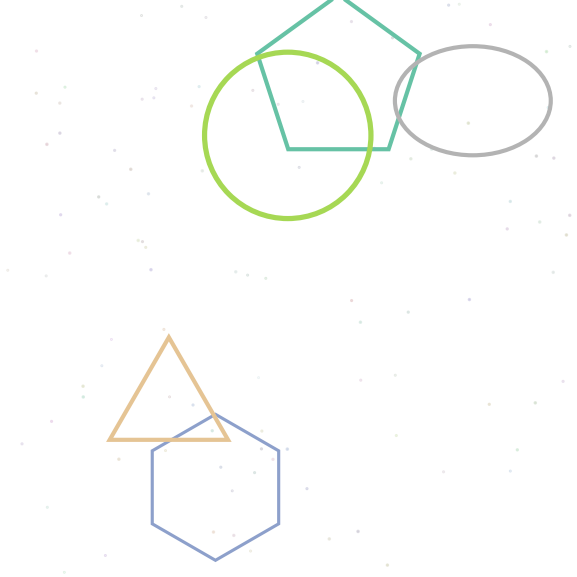[{"shape": "pentagon", "thickness": 2, "radius": 0.74, "center": [0.586, 0.86]}, {"shape": "hexagon", "thickness": 1.5, "radius": 0.63, "center": [0.373, 0.155]}, {"shape": "circle", "thickness": 2.5, "radius": 0.72, "center": [0.498, 0.765]}, {"shape": "triangle", "thickness": 2, "radius": 0.59, "center": [0.292, 0.297]}, {"shape": "oval", "thickness": 2, "radius": 0.67, "center": [0.819, 0.825]}]